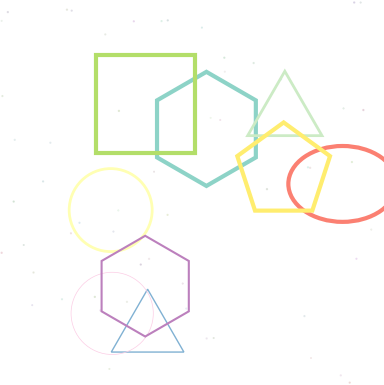[{"shape": "hexagon", "thickness": 3, "radius": 0.74, "center": [0.536, 0.665]}, {"shape": "circle", "thickness": 2, "radius": 0.54, "center": [0.287, 0.454]}, {"shape": "oval", "thickness": 3, "radius": 0.7, "center": [0.89, 0.522]}, {"shape": "triangle", "thickness": 1, "radius": 0.54, "center": [0.383, 0.14]}, {"shape": "square", "thickness": 3, "radius": 0.64, "center": [0.378, 0.73]}, {"shape": "circle", "thickness": 0.5, "radius": 0.53, "center": [0.291, 0.186]}, {"shape": "hexagon", "thickness": 1.5, "radius": 0.65, "center": [0.377, 0.257]}, {"shape": "triangle", "thickness": 2, "radius": 0.56, "center": [0.74, 0.703]}, {"shape": "pentagon", "thickness": 3, "radius": 0.63, "center": [0.737, 0.555]}]